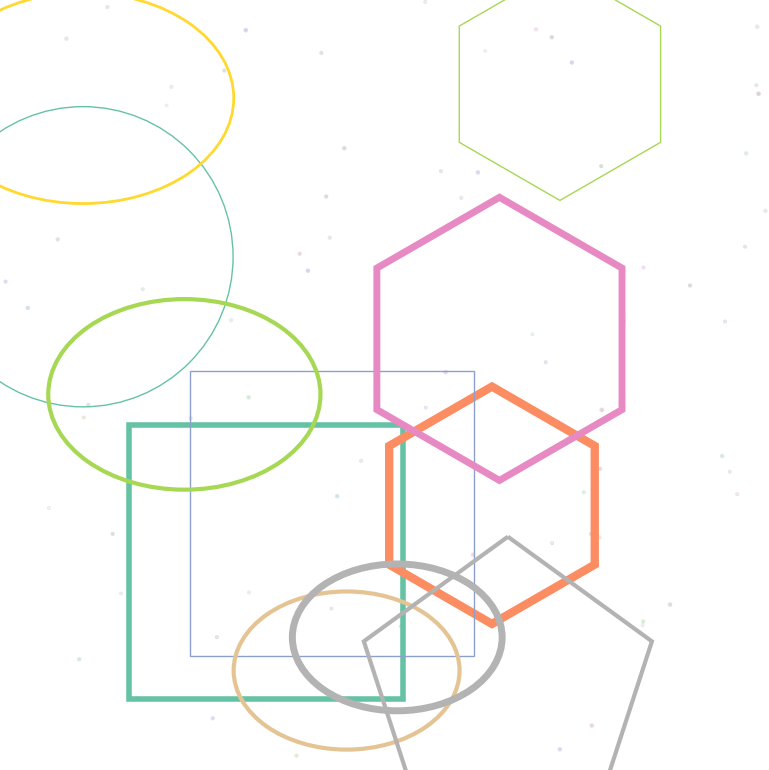[{"shape": "circle", "thickness": 0.5, "radius": 0.97, "center": [0.108, 0.667]}, {"shape": "square", "thickness": 2, "radius": 0.89, "center": [0.346, 0.27]}, {"shape": "hexagon", "thickness": 3, "radius": 0.77, "center": [0.639, 0.344]}, {"shape": "square", "thickness": 0.5, "radius": 0.92, "center": [0.432, 0.333]}, {"shape": "hexagon", "thickness": 2.5, "radius": 0.92, "center": [0.649, 0.56]}, {"shape": "oval", "thickness": 1.5, "radius": 0.88, "center": [0.239, 0.488]}, {"shape": "hexagon", "thickness": 0.5, "radius": 0.75, "center": [0.727, 0.891]}, {"shape": "oval", "thickness": 1, "radius": 0.98, "center": [0.108, 0.873]}, {"shape": "oval", "thickness": 1.5, "radius": 0.73, "center": [0.45, 0.129]}, {"shape": "pentagon", "thickness": 1.5, "radius": 0.98, "center": [0.66, 0.106]}, {"shape": "oval", "thickness": 2.5, "radius": 0.68, "center": [0.516, 0.172]}]